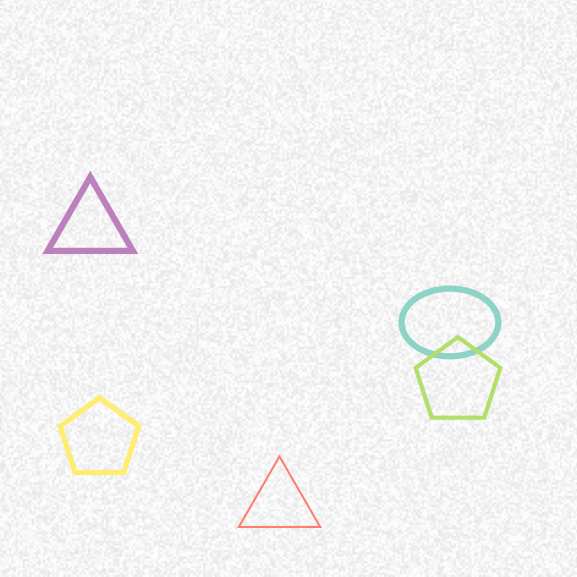[{"shape": "oval", "thickness": 3, "radius": 0.42, "center": [0.779, 0.441]}, {"shape": "triangle", "thickness": 1, "radius": 0.41, "center": [0.484, 0.127]}, {"shape": "pentagon", "thickness": 2, "radius": 0.39, "center": [0.793, 0.338]}, {"shape": "triangle", "thickness": 3, "radius": 0.43, "center": [0.156, 0.607]}, {"shape": "pentagon", "thickness": 2.5, "radius": 0.36, "center": [0.172, 0.239]}]